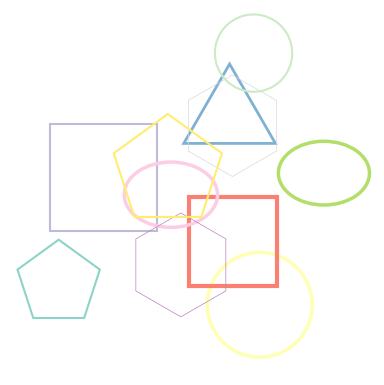[{"shape": "pentagon", "thickness": 1.5, "radius": 0.56, "center": [0.152, 0.265]}, {"shape": "circle", "thickness": 2.5, "radius": 0.68, "center": [0.675, 0.208]}, {"shape": "square", "thickness": 1.5, "radius": 0.7, "center": [0.268, 0.539]}, {"shape": "square", "thickness": 3, "radius": 0.57, "center": [0.605, 0.372]}, {"shape": "triangle", "thickness": 2, "radius": 0.69, "center": [0.596, 0.696]}, {"shape": "oval", "thickness": 2.5, "radius": 0.59, "center": [0.841, 0.55]}, {"shape": "oval", "thickness": 2.5, "radius": 0.61, "center": [0.444, 0.494]}, {"shape": "hexagon", "thickness": 0.5, "radius": 0.66, "center": [0.604, 0.673]}, {"shape": "hexagon", "thickness": 0.5, "radius": 0.67, "center": [0.47, 0.312]}, {"shape": "circle", "thickness": 1.5, "radius": 0.5, "center": [0.659, 0.862]}, {"shape": "pentagon", "thickness": 1.5, "radius": 0.74, "center": [0.436, 0.556]}]